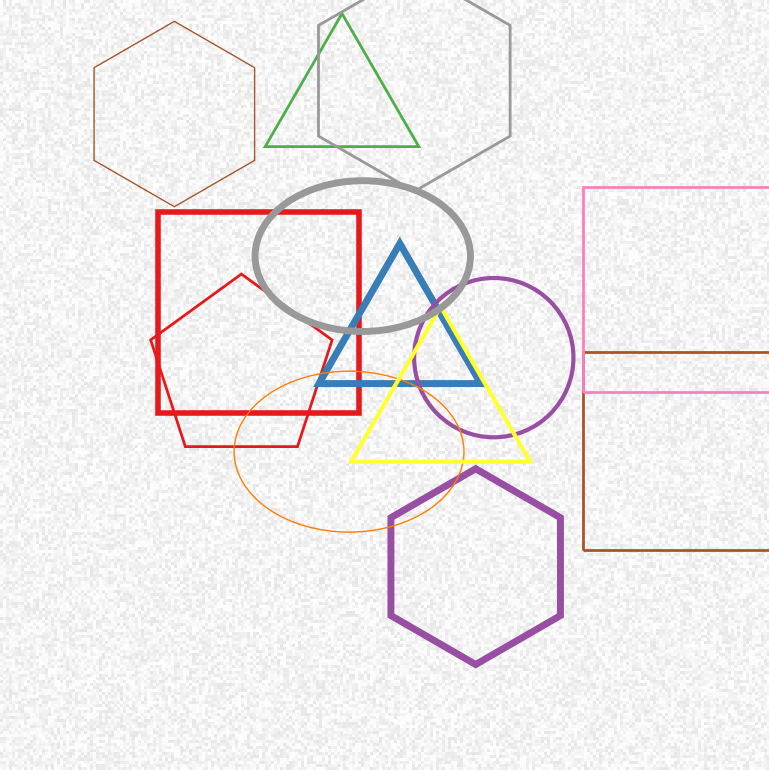[{"shape": "pentagon", "thickness": 1, "radius": 0.62, "center": [0.314, 0.52]}, {"shape": "square", "thickness": 2, "radius": 0.65, "center": [0.336, 0.594]}, {"shape": "triangle", "thickness": 2.5, "radius": 0.61, "center": [0.519, 0.562]}, {"shape": "triangle", "thickness": 1, "radius": 0.58, "center": [0.444, 0.867]}, {"shape": "circle", "thickness": 1.5, "radius": 0.52, "center": [0.641, 0.536]}, {"shape": "hexagon", "thickness": 2.5, "radius": 0.64, "center": [0.618, 0.264]}, {"shape": "oval", "thickness": 0.5, "radius": 0.75, "center": [0.453, 0.413]}, {"shape": "triangle", "thickness": 1.5, "radius": 0.67, "center": [0.572, 0.468]}, {"shape": "square", "thickness": 1, "radius": 0.64, "center": [0.885, 0.414]}, {"shape": "hexagon", "thickness": 0.5, "radius": 0.6, "center": [0.226, 0.852]}, {"shape": "square", "thickness": 1, "radius": 0.67, "center": [0.89, 0.623]}, {"shape": "hexagon", "thickness": 1, "radius": 0.72, "center": [0.538, 0.895]}, {"shape": "oval", "thickness": 2.5, "radius": 0.7, "center": [0.471, 0.667]}]